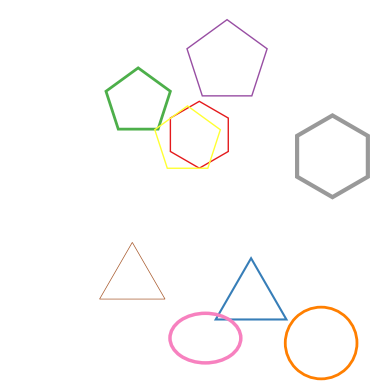[{"shape": "hexagon", "thickness": 1, "radius": 0.43, "center": [0.518, 0.65]}, {"shape": "triangle", "thickness": 1.5, "radius": 0.53, "center": [0.652, 0.223]}, {"shape": "pentagon", "thickness": 2, "radius": 0.44, "center": [0.359, 0.736]}, {"shape": "pentagon", "thickness": 1, "radius": 0.55, "center": [0.59, 0.84]}, {"shape": "circle", "thickness": 2, "radius": 0.47, "center": [0.834, 0.109]}, {"shape": "pentagon", "thickness": 1, "radius": 0.45, "center": [0.487, 0.635]}, {"shape": "triangle", "thickness": 0.5, "radius": 0.49, "center": [0.344, 0.272]}, {"shape": "oval", "thickness": 2.5, "radius": 0.46, "center": [0.533, 0.122]}, {"shape": "hexagon", "thickness": 3, "radius": 0.53, "center": [0.864, 0.594]}]